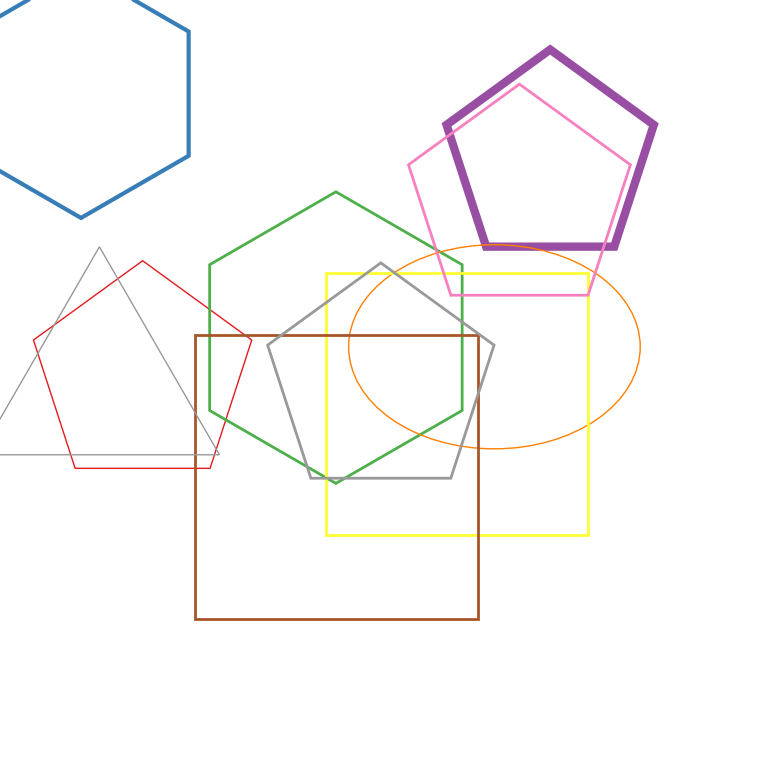[{"shape": "pentagon", "thickness": 0.5, "radius": 0.75, "center": [0.185, 0.512]}, {"shape": "hexagon", "thickness": 1.5, "radius": 0.81, "center": [0.105, 0.878]}, {"shape": "hexagon", "thickness": 1, "radius": 0.95, "center": [0.436, 0.562]}, {"shape": "pentagon", "thickness": 3, "radius": 0.71, "center": [0.715, 0.794]}, {"shape": "oval", "thickness": 0.5, "radius": 0.95, "center": [0.642, 0.55]}, {"shape": "square", "thickness": 1, "radius": 0.85, "center": [0.594, 0.475]}, {"shape": "square", "thickness": 1, "radius": 0.92, "center": [0.437, 0.38]}, {"shape": "pentagon", "thickness": 1, "radius": 0.76, "center": [0.675, 0.739]}, {"shape": "pentagon", "thickness": 1, "radius": 0.77, "center": [0.495, 0.504]}, {"shape": "triangle", "thickness": 0.5, "radius": 0.9, "center": [0.129, 0.499]}]